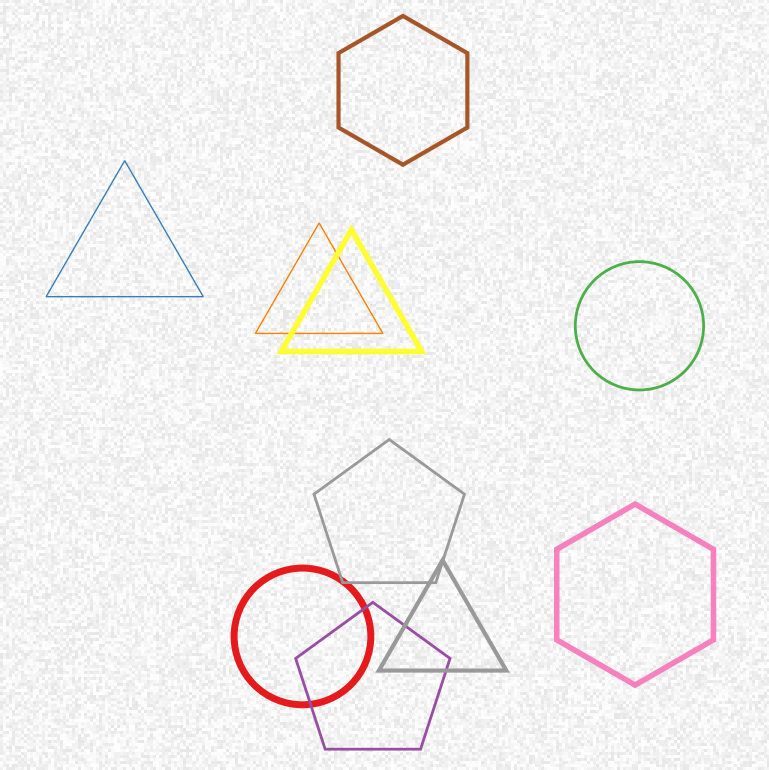[{"shape": "circle", "thickness": 2.5, "radius": 0.44, "center": [0.393, 0.173]}, {"shape": "triangle", "thickness": 0.5, "radius": 0.59, "center": [0.162, 0.674]}, {"shape": "circle", "thickness": 1, "radius": 0.42, "center": [0.83, 0.577]}, {"shape": "pentagon", "thickness": 1, "radius": 0.53, "center": [0.484, 0.112]}, {"shape": "triangle", "thickness": 0.5, "radius": 0.48, "center": [0.414, 0.615]}, {"shape": "triangle", "thickness": 2, "radius": 0.53, "center": [0.456, 0.596]}, {"shape": "hexagon", "thickness": 1.5, "radius": 0.48, "center": [0.523, 0.883]}, {"shape": "hexagon", "thickness": 2, "radius": 0.59, "center": [0.825, 0.228]}, {"shape": "triangle", "thickness": 1.5, "radius": 0.48, "center": [0.575, 0.177]}, {"shape": "pentagon", "thickness": 1, "radius": 0.51, "center": [0.506, 0.326]}]